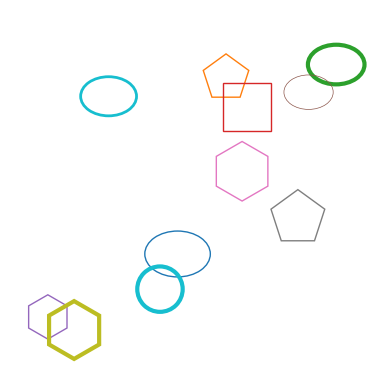[{"shape": "oval", "thickness": 1, "radius": 0.43, "center": [0.461, 0.34]}, {"shape": "pentagon", "thickness": 1, "radius": 0.31, "center": [0.587, 0.798]}, {"shape": "oval", "thickness": 3, "radius": 0.37, "center": [0.873, 0.832]}, {"shape": "square", "thickness": 1, "radius": 0.31, "center": [0.642, 0.722]}, {"shape": "hexagon", "thickness": 1, "radius": 0.29, "center": [0.124, 0.177]}, {"shape": "oval", "thickness": 0.5, "radius": 0.32, "center": [0.801, 0.761]}, {"shape": "hexagon", "thickness": 1, "radius": 0.39, "center": [0.629, 0.555]}, {"shape": "pentagon", "thickness": 1, "radius": 0.37, "center": [0.774, 0.434]}, {"shape": "hexagon", "thickness": 3, "radius": 0.38, "center": [0.192, 0.143]}, {"shape": "oval", "thickness": 2, "radius": 0.36, "center": [0.282, 0.75]}, {"shape": "circle", "thickness": 3, "radius": 0.29, "center": [0.416, 0.249]}]